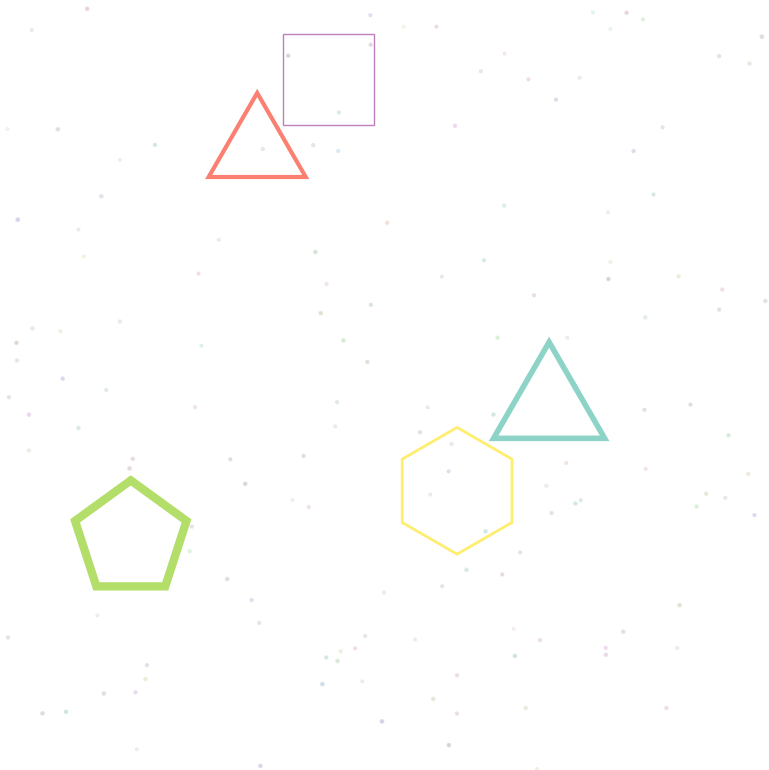[{"shape": "triangle", "thickness": 2, "radius": 0.42, "center": [0.713, 0.472]}, {"shape": "triangle", "thickness": 1.5, "radius": 0.36, "center": [0.334, 0.807]}, {"shape": "pentagon", "thickness": 3, "radius": 0.38, "center": [0.17, 0.3]}, {"shape": "square", "thickness": 0.5, "radius": 0.29, "center": [0.427, 0.896]}, {"shape": "hexagon", "thickness": 1, "radius": 0.41, "center": [0.594, 0.363]}]